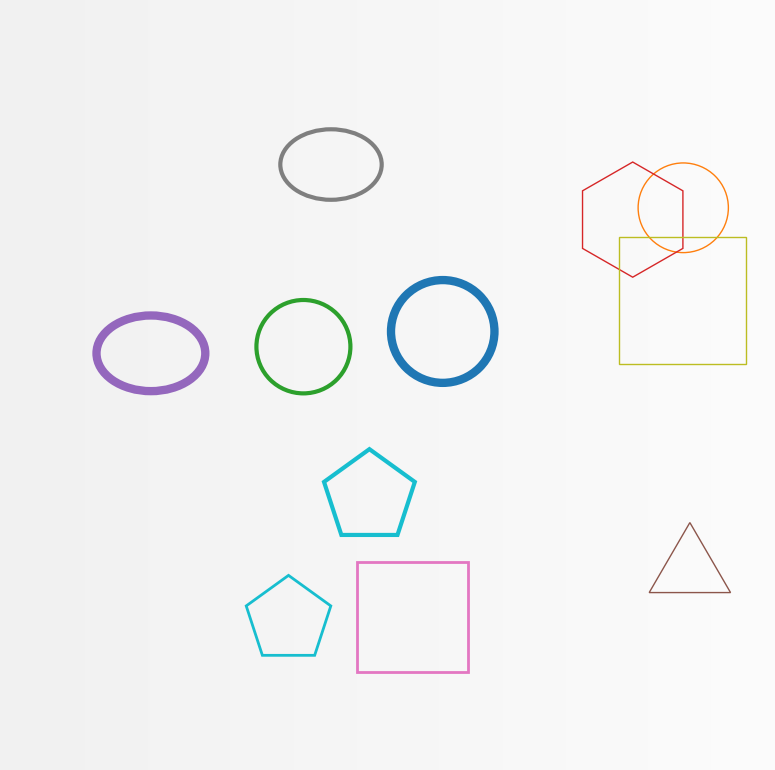[{"shape": "circle", "thickness": 3, "radius": 0.33, "center": [0.571, 0.57]}, {"shape": "circle", "thickness": 0.5, "radius": 0.29, "center": [0.882, 0.73]}, {"shape": "circle", "thickness": 1.5, "radius": 0.3, "center": [0.392, 0.55]}, {"shape": "hexagon", "thickness": 0.5, "radius": 0.37, "center": [0.816, 0.715]}, {"shape": "oval", "thickness": 3, "radius": 0.35, "center": [0.195, 0.541]}, {"shape": "triangle", "thickness": 0.5, "radius": 0.3, "center": [0.89, 0.261]}, {"shape": "square", "thickness": 1, "radius": 0.36, "center": [0.532, 0.199]}, {"shape": "oval", "thickness": 1.5, "radius": 0.33, "center": [0.427, 0.786]}, {"shape": "square", "thickness": 0.5, "radius": 0.41, "center": [0.881, 0.61]}, {"shape": "pentagon", "thickness": 1, "radius": 0.29, "center": [0.372, 0.195]}, {"shape": "pentagon", "thickness": 1.5, "radius": 0.31, "center": [0.477, 0.355]}]